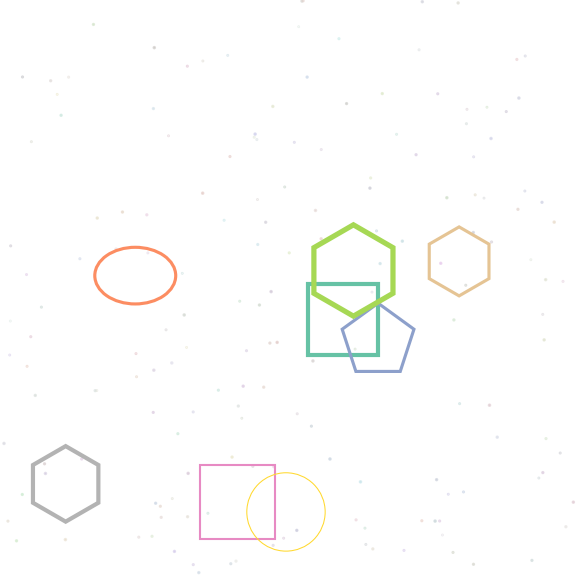[{"shape": "square", "thickness": 2, "radius": 0.31, "center": [0.594, 0.446]}, {"shape": "oval", "thickness": 1.5, "radius": 0.35, "center": [0.234, 0.522]}, {"shape": "pentagon", "thickness": 1.5, "radius": 0.33, "center": [0.655, 0.409]}, {"shape": "square", "thickness": 1, "radius": 0.32, "center": [0.411, 0.13]}, {"shape": "hexagon", "thickness": 2.5, "radius": 0.4, "center": [0.612, 0.531]}, {"shape": "circle", "thickness": 0.5, "radius": 0.34, "center": [0.495, 0.113]}, {"shape": "hexagon", "thickness": 1.5, "radius": 0.3, "center": [0.795, 0.547]}, {"shape": "hexagon", "thickness": 2, "radius": 0.33, "center": [0.114, 0.161]}]